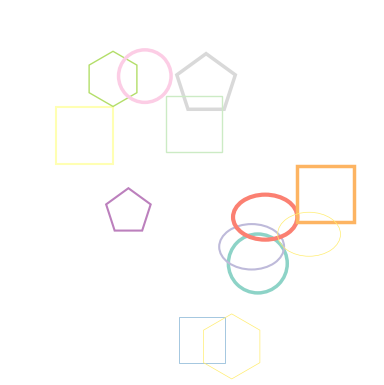[{"shape": "circle", "thickness": 2.5, "radius": 0.38, "center": [0.67, 0.316]}, {"shape": "square", "thickness": 1.5, "radius": 0.37, "center": [0.22, 0.648]}, {"shape": "oval", "thickness": 1.5, "radius": 0.42, "center": [0.654, 0.359]}, {"shape": "oval", "thickness": 3, "radius": 0.42, "center": [0.689, 0.436]}, {"shape": "square", "thickness": 0.5, "radius": 0.3, "center": [0.525, 0.117]}, {"shape": "square", "thickness": 2.5, "radius": 0.37, "center": [0.845, 0.496]}, {"shape": "hexagon", "thickness": 1, "radius": 0.36, "center": [0.294, 0.795]}, {"shape": "circle", "thickness": 2.5, "radius": 0.34, "center": [0.376, 0.802]}, {"shape": "pentagon", "thickness": 2.5, "radius": 0.4, "center": [0.535, 0.781]}, {"shape": "pentagon", "thickness": 1.5, "radius": 0.3, "center": [0.334, 0.45]}, {"shape": "square", "thickness": 1, "radius": 0.36, "center": [0.504, 0.677]}, {"shape": "oval", "thickness": 0.5, "radius": 0.41, "center": [0.803, 0.392]}, {"shape": "hexagon", "thickness": 0.5, "radius": 0.42, "center": [0.602, 0.1]}]